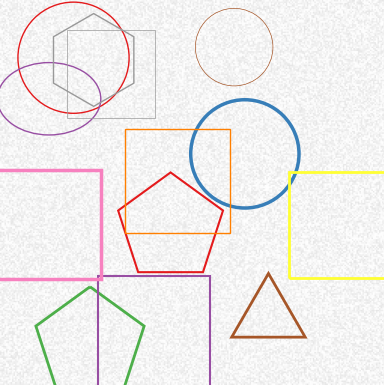[{"shape": "pentagon", "thickness": 1.5, "radius": 0.72, "center": [0.443, 0.409]}, {"shape": "circle", "thickness": 1, "radius": 0.72, "center": [0.191, 0.85]}, {"shape": "circle", "thickness": 2.5, "radius": 0.7, "center": [0.636, 0.6]}, {"shape": "pentagon", "thickness": 2, "radius": 0.74, "center": [0.234, 0.107]}, {"shape": "square", "thickness": 1.5, "radius": 0.73, "center": [0.399, 0.137]}, {"shape": "oval", "thickness": 1, "radius": 0.67, "center": [0.128, 0.743]}, {"shape": "square", "thickness": 1, "radius": 0.68, "center": [0.461, 0.53]}, {"shape": "square", "thickness": 2, "radius": 0.69, "center": [0.889, 0.415]}, {"shape": "triangle", "thickness": 2, "radius": 0.55, "center": [0.697, 0.179]}, {"shape": "circle", "thickness": 0.5, "radius": 0.5, "center": [0.608, 0.878]}, {"shape": "square", "thickness": 2.5, "radius": 0.71, "center": [0.121, 0.417]}, {"shape": "hexagon", "thickness": 1, "radius": 0.6, "center": [0.243, 0.844]}, {"shape": "square", "thickness": 0.5, "radius": 0.57, "center": [0.288, 0.808]}]